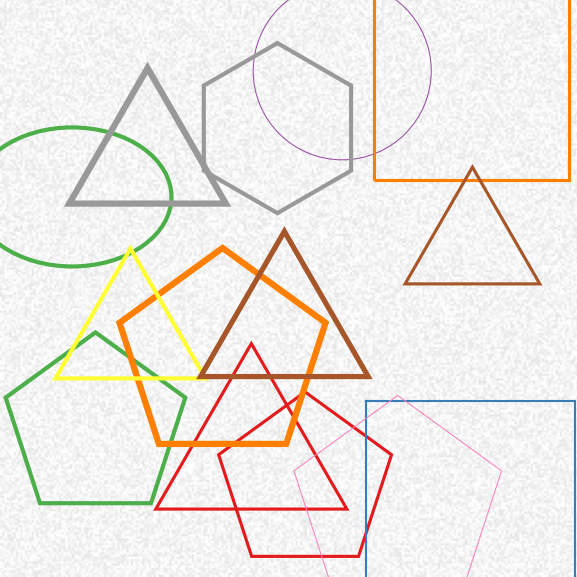[{"shape": "triangle", "thickness": 1.5, "radius": 0.96, "center": [0.435, 0.213]}, {"shape": "pentagon", "thickness": 1.5, "radius": 0.79, "center": [0.528, 0.163]}, {"shape": "square", "thickness": 1, "radius": 0.91, "center": [0.815, 0.123]}, {"shape": "pentagon", "thickness": 2, "radius": 0.82, "center": [0.165, 0.26]}, {"shape": "oval", "thickness": 2, "radius": 0.86, "center": [0.125, 0.658]}, {"shape": "circle", "thickness": 0.5, "radius": 0.77, "center": [0.593, 0.877]}, {"shape": "square", "thickness": 1.5, "radius": 0.84, "center": [0.816, 0.856]}, {"shape": "pentagon", "thickness": 3, "radius": 0.94, "center": [0.385, 0.382]}, {"shape": "triangle", "thickness": 2, "radius": 0.75, "center": [0.226, 0.419]}, {"shape": "triangle", "thickness": 1.5, "radius": 0.67, "center": [0.818, 0.575]}, {"shape": "triangle", "thickness": 2.5, "radius": 0.84, "center": [0.492, 0.431]}, {"shape": "pentagon", "thickness": 0.5, "radius": 0.94, "center": [0.689, 0.125]}, {"shape": "hexagon", "thickness": 2, "radius": 0.74, "center": [0.48, 0.777]}, {"shape": "triangle", "thickness": 3, "radius": 0.78, "center": [0.256, 0.725]}]